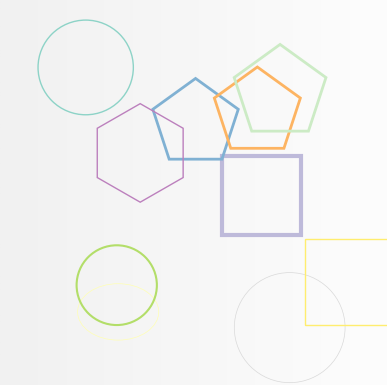[{"shape": "circle", "thickness": 1, "radius": 0.61, "center": [0.221, 0.825]}, {"shape": "oval", "thickness": 0.5, "radius": 0.52, "center": [0.305, 0.19]}, {"shape": "square", "thickness": 3, "radius": 0.51, "center": [0.674, 0.493]}, {"shape": "pentagon", "thickness": 2, "radius": 0.58, "center": [0.505, 0.68]}, {"shape": "pentagon", "thickness": 2, "radius": 0.58, "center": [0.664, 0.709]}, {"shape": "circle", "thickness": 1.5, "radius": 0.52, "center": [0.301, 0.259]}, {"shape": "circle", "thickness": 0.5, "radius": 0.71, "center": [0.748, 0.149]}, {"shape": "hexagon", "thickness": 1, "radius": 0.64, "center": [0.362, 0.603]}, {"shape": "pentagon", "thickness": 2, "radius": 0.62, "center": [0.723, 0.76]}, {"shape": "square", "thickness": 1, "radius": 0.56, "center": [0.899, 0.268]}]